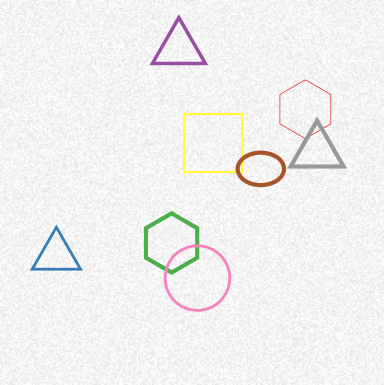[{"shape": "hexagon", "thickness": 0.5, "radius": 0.38, "center": [0.793, 0.716]}, {"shape": "triangle", "thickness": 2, "radius": 0.36, "center": [0.146, 0.337]}, {"shape": "hexagon", "thickness": 3, "radius": 0.38, "center": [0.446, 0.369]}, {"shape": "triangle", "thickness": 2.5, "radius": 0.4, "center": [0.465, 0.875]}, {"shape": "square", "thickness": 1.5, "radius": 0.38, "center": [0.553, 0.629]}, {"shape": "oval", "thickness": 3, "radius": 0.3, "center": [0.678, 0.561]}, {"shape": "circle", "thickness": 2, "radius": 0.42, "center": [0.513, 0.278]}, {"shape": "triangle", "thickness": 3, "radius": 0.4, "center": [0.824, 0.607]}]